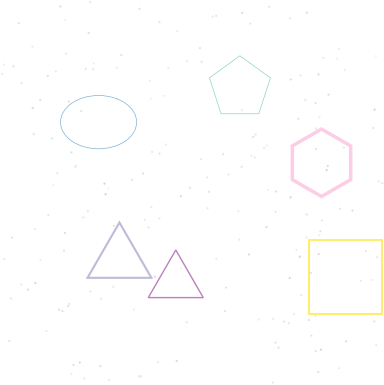[{"shape": "pentagon", "thickness": 0.5, "radius": 0.42, "center": [0.623, 0.772]}, {"shape": "triangle", "thickness": 1.5, "radius": 0.48, "center": [0.31, 0.326]}, {"shape": "oval", "thickness": 0.5, "radius": 0.49, "center": [0.256, 0.683]}, {"shape": "hexagon", "thickness": 2.5, "radius": 0.44, "center": [0.835, 0.577]}, {"shape": "triangle", "thickness": 1, "radius": 0.41, "center": [0.457, 0.268]}, {"shape": "square", "thickness": 1.5, "radius": 0.48, "center": [0.897, 0.28]}]